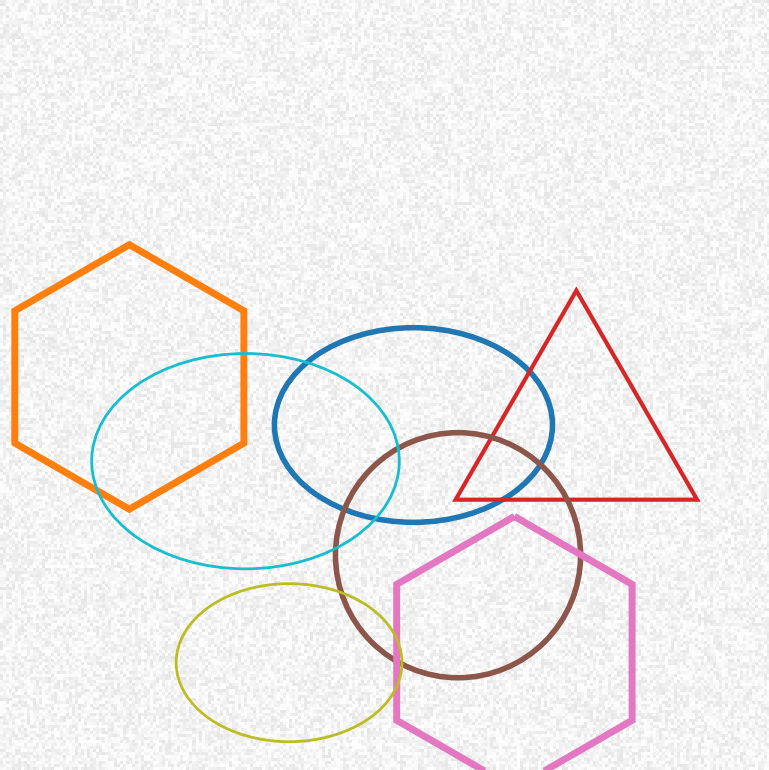[{"shape": "oval", "thickness": 2, "radius": 0.9, "center": [0.537, 0.448]}, {"shape": "hexagon", "thickness": 2.5, "radius": 0.86, "center": [0.168, 0.51]}, {"shape": "triangle", "thickness": 1.5, "radius": 0.91, "center": [0.749, 0.442]}, {"shape": "circle", "thickness": 2, "radius": 0.8, "center": [0.595, 0.279]}, {"shape": "hexagon", "thickness": 2.5, "radius": 0.88, "center": [0.668, 0.153]}, {"shape": "oval", "thickness": 1, "radius": 0.73, "center": [0.375, 0.139]}, {"shape": "oval", "thickness": 1, "radius": 1.0, "center": [0.319, 0.401]}]